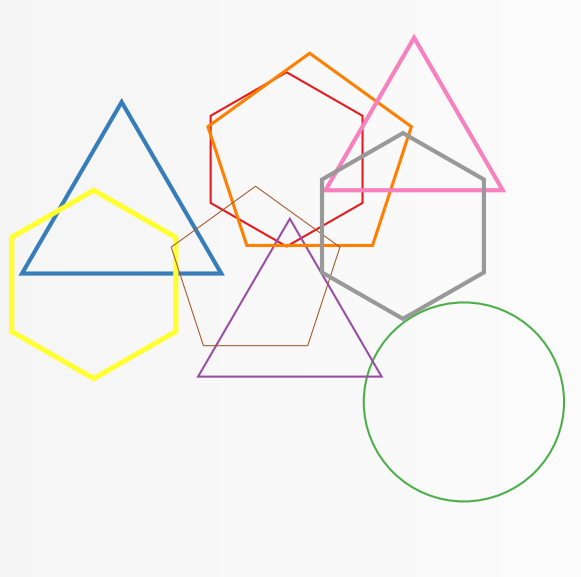[{"shape": "hexagon", "thickness": 1, "radius": 0.75, "center": [0.493, 0.723]}, {"shape": "triangle", "thickness": 2, "radius": 0.99, "center": [0.209, 0.624]}, {"shape": "circle", "thickness": 1, "radius": 0.86, "center": [0.798, 0.303]}, {"shape": "triangle", "thickness": 1, "radius": 0.91, "center": [0.499, 0.438]}, {"shape": "pentagon", "thickness": 1.5, "radius": 0.92, "center": [0.533, 0.723]}, {"shape": "hexagon", "thickness": 2.5, "radius": 0.81, "center": [0.161, 0.507]}, {"shape": "pentagon", "thickness": 0.5, "radius": 0.76, "center": [0.44, 0.524]}, {"shape": "triangle", "thickness": 2, "radius": 0.88, "center": [0.712, 0.758]}, {"shape": "hexagon", "thickness": 2, "radius": 0.8, "center": [0.693, 0.608]}]